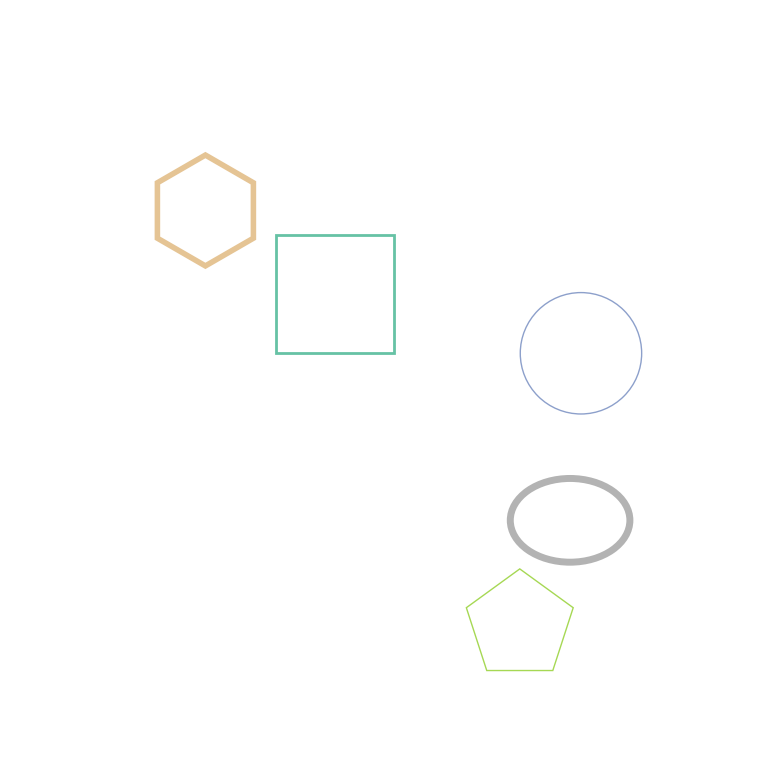[{"shape": "square", "thickness": 1, "radius": 0.38, "center": [0.435, 0.618]}, {"shape": "circle", "thickness": 0.5, "radius": 0.39, "center": [0.755, 0.541]}, {"shape": "pentagon", "thickness": 0.5, "radius": 0.36, "center": [0.675, 0.188]}, {"shape": "hexagon", "thickness": 2, "radius": 0.36, "center": [0.267, 0.727]}, {"shape": "oval", "thickness": 2.5, "radius": 0.39, "center": [0.74, 0.324]}]